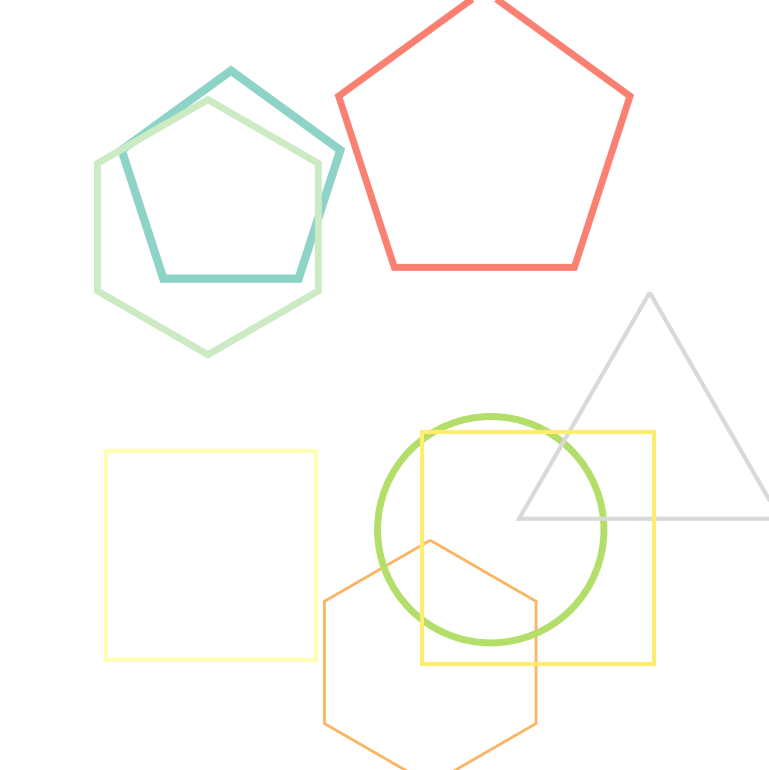[{"shape": "pentagon", "thickness": 3, "radius": 0.75, "center": [0.3, 0.759]}, {"shape": "square", "thickness": 1.5, "radius": 0.68, "center": [0.274, 0.278]}, {"shape": "pentagon", "thickness": 2.5, "radius": 0.99, "center": [0.629, 0.814]}, {"shape": "hexagon", "thickness": 1, "radius": 0.79, "center": [0.559, 0.14]}, {"shape": "circle", "thickness": 2.5, "radius": 0.74, "center": [0.637, 0.312]}, {"shape": "triangle", "thickness": 1.5, "radius": 0.98, "center": [0.844, 0.424]}, {"shape": "hexagon", "thickness": 2.5, "radius": 0.83, "center": [0.27, 0.705]}, {"shape": "square", "thickness": 1.5, "radius": 0.75, "center": [0.698, 0.288]}]